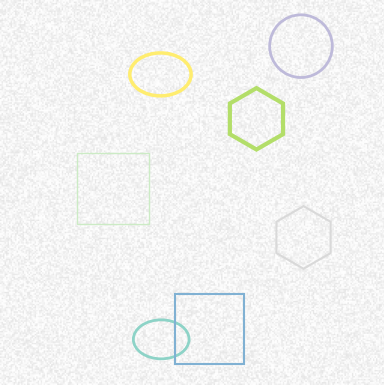[{"shape": "oval", "thickness": 2, "radius": 0.36, "center": [0.419, 0.119]}, {"shape": "circle", "thickness": 2, "radius": 0.41, "center": [0.782, 0.88]}, {"shape": "square", "thickness": 1.5, "radius": 0.45, "center": [0.545, 0.146]}, {"shape": "hexagon", "thickness": 3, "radius": 0.4, "center": [0.666, 0.691]}, {"shape": "hexagon", "thickness": 1.5, "radius": 0.41, "center": [0.788, 0.383]}, {"shape": "square", "thickness": 1, "radius": 0.47, "center": [0.293, 0.51]}, {"shape": "oval", "thickness": 2.5, "radius": 0.4, "center": [0.417, 0.807]}]